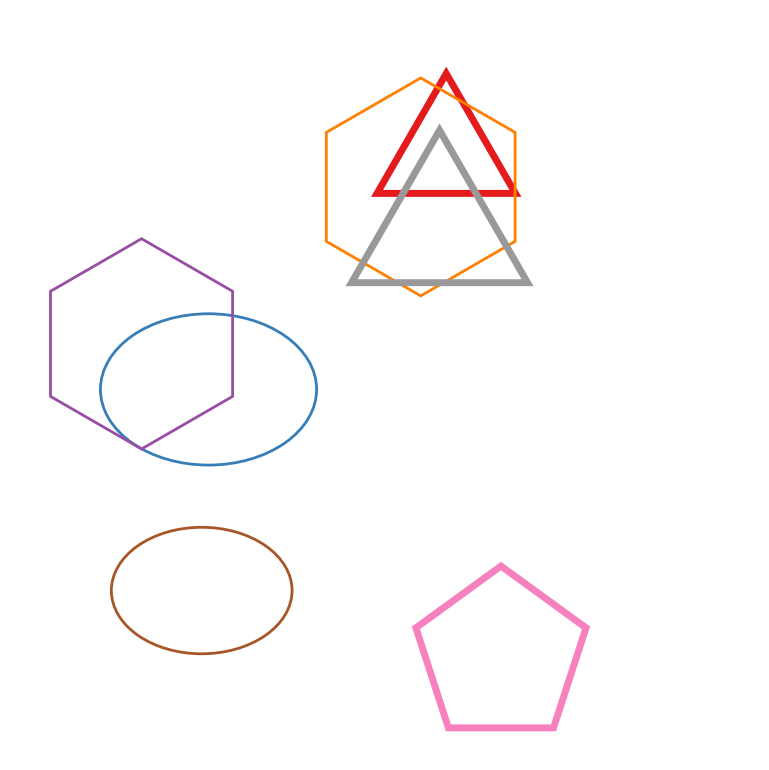[{"shape": "triangle", "thickness": 2.5, "radius": 0.52, "center": [0.58, 0.801]}, {"shape": "oval", "thickness": 1, "radius": 0.7, "center": [0.271, 0.494]}, {"shape": "hexagon", "thickness": 1, "radius": 0.68, "center": [0.184, 0.553]}, {"shape": "hexagon", "thickness": 1, "radius": 0.71, "center": [0.546, 0.757]}, {"shape": "oval", "thickness": 1, "radius": 0.59, "center": [0.262, 0.233]}, {"shape": "pentagon", "thickness": 2.5, "radius": 0.58, "center": [0.651, 0.149]}, {"shape": "triangle", "thickness": 2.5, "radius": 0.66, "center": [0.571, 0.699]}]